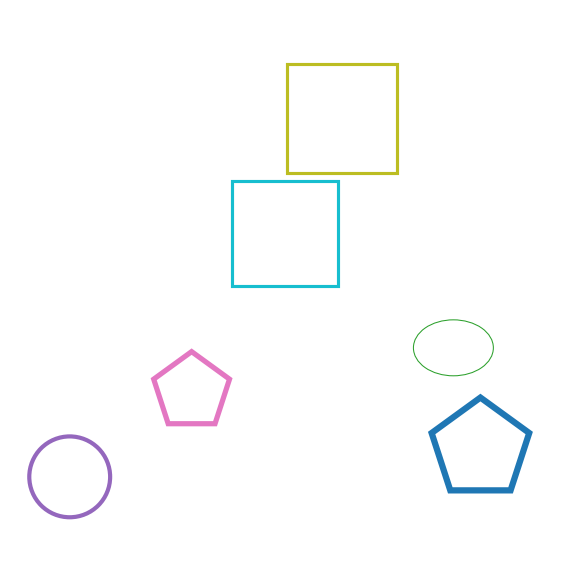[{"shape": "pentagon", "thickness": 3, "radius": 0.44, "center": [0.832, 0.222]}, {"shape": "oval", "thickness": 0.5, "radius": 0.35, "center": [0.785, 0.397]}, {"shape": "circle", "thickness": 2, "radius": 0.35, "center": [0.121, 0.173]}, {"shape": "pentagon", "thickness": 2.5, "radius": 0.35, "center": [0.332, 0.321]}, {"shape": "square", "thickness": 1.5, "radius": 0.47, "center": [0.592, 0.794]}, {"shape": "square", "thickness": 1.5, "radius": 0.46, "center": [0.494, 0.595]}]